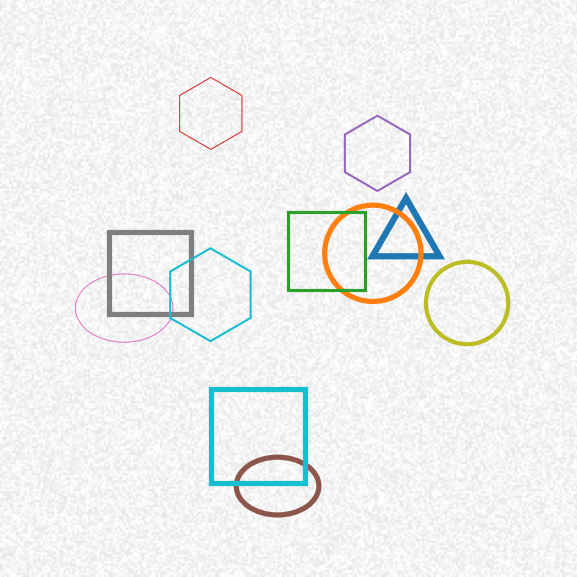[{"shape": "triangle", "thickness": 3, "radius": 0.34, "center": [0.703, 0.589]}, {"shape": "circle", "thickness": 2.5, "radius": 0.42, "center": [0.646, 0.56]}, {"shape": "square", "thickness": 1.5, "radius": 0.34, "center": [0.566, 0.565]}, {"shape": "hexagon", "thickness": 0.5, "radius": 0.31, "center": [0.365, 0.803]}, {"shape": "hexagon", "thickness": 1, "radius": 0.33, "center": [0.654, 0.734]}, {"shape": "oval", "thickness": 2.5, "radius": 0.36, "center": [0.481, 0.157]}, {"shape": "oval", "thickness": 0.5, "radius": 0.42, "center": [0.215, 0.466]}, {"shape": "square", "thickness": 2.5, "radius": 0.36, "center": [0.26, 0.527]}, {"shape": "circle", "thickness": 2, "radius": 0.36, "center": [0.809, 0.474]}, {"shape": "square", "thickness": 2.5, "radius": 0.41, "center": [0.446, 0.244]}, {"shape": "hexagon", "thickness": 1, "radius": 0.4, "center": [0.364, 0.489]}]